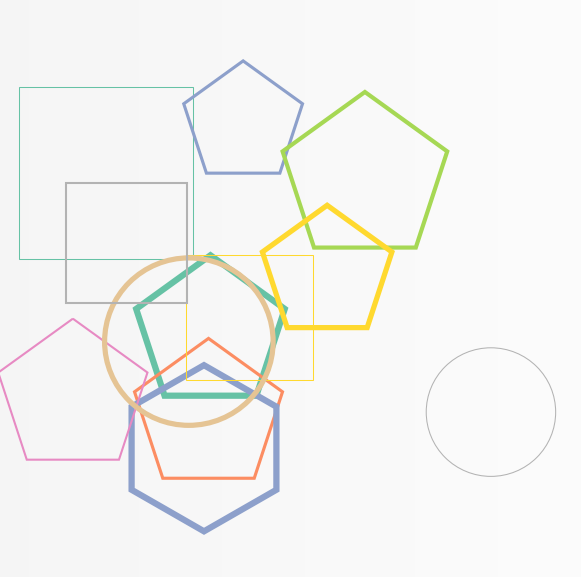[{"shape": "pentagon", "thickness": 3, "radius": 0.67, "center": [0.362, 0.423]}, {"shape": "square", "thickness": 0.5, "radius": 0.75, "center": [0.182, 0.7]}, {"shape": "pentagon", "thickness": 1.5, "radius": 0.67, "center": [0.359, 0.279]}, {"shape": "hexagon", "thickness": 3, "radius": 0.72, "center": [0.351, 0.223]}, {"shape": "pentagon", "thickness": 1.5, "radius": 0.54, "center": [0.418, 0.786]}, {"shape": "pentagon", "thickness": 1, "radius": 0.67, "center": [0.125, 0.312]}, {"shape": "pentagon", "thickness": 2, "radius": 0.74, "center": [0.628, 0.691]}, {"shape": "square", "thickness": 0.5, "radius": 0.54, "center": [0.429, 0.449]}, {"shape": "pentagon", "thickness": 2.5, "radius": 0.59, "center": [0.563, 0.527]}, {"shape": "circle", "thickness": 2.5, "radius": 0.72, "center": [0.325, 0.408]}, {"shape": "square", "thickness": 1, "radius": 0.52, "center": [0.217, 0.579]}, {"shape": "circle", "thickness": 0.5, "radius": 0.56, "center": [0.845, 0.286]}]